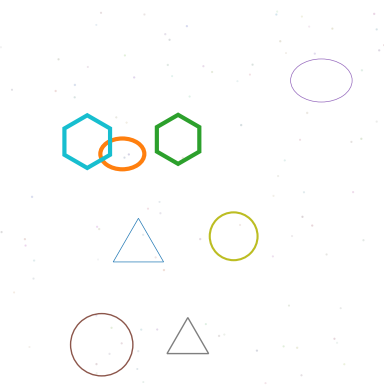[{"shape": "triangle", "thickness": 0.5, "radius": 0.38, "center": [0.36, 0.357]}, {"shape": "oval", "thickness": 3, "radius": 0.29, "center": [0.318, 0.6]}, {"shape": "hexagon", "thickness": 3, "radius": 0.32, "center": [0.463, 0.638]}, {"shape": "oval", "thickness": 0.5, "radius": 0.4, "center": [0.835, 0.791]}, {"shape": "circle", "thickness": 1, "radius": 0.4, "center": [0.264, 0.105]}, {"shape": "triangle", "thickness": 1, "radius": 0.31, "center": [0.488, 0.113]}, {"shape": "circle", "thickness": 1.5, "radius": 0.31, "center": [0.607, 0.386]}, {"shape": "hexagon", "thickness": 3, "radius": 0.34, "center": [0.227, 0.632]}]